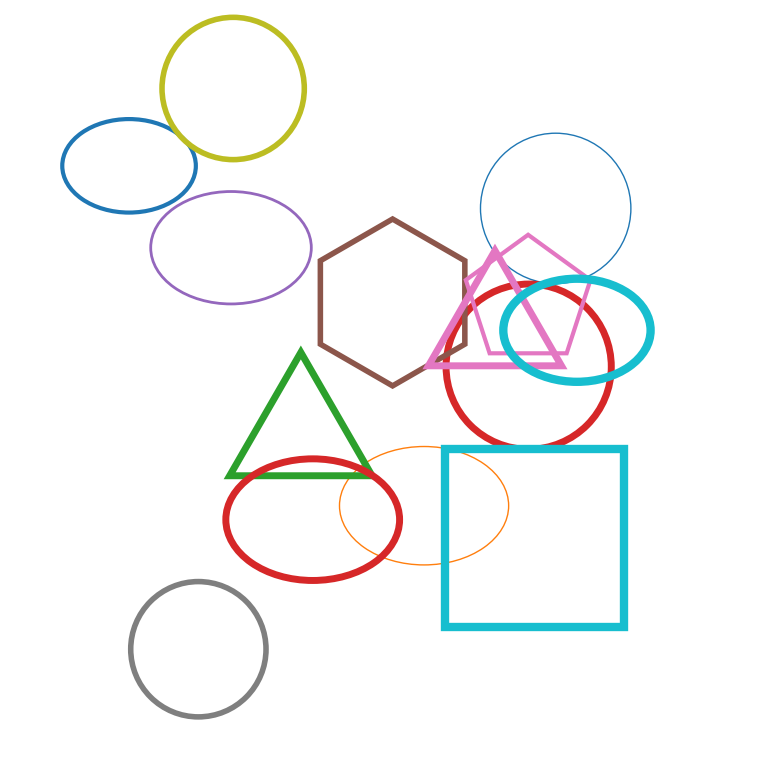[{"shape": "circle", "thickness": 0.5, "radius": 0.49, "center": [0.722, 0.729]}, {"shape": "oval", "thickness": 1.5, "radius": 0.43, "center": [0.168, 0.785]}, {"shape": "oval", "thickness": 0.5, "radius": 0.55, "center": [0.551, 0.343]}, {"shape": "triangle", "thickness": 2.5, "radius": 0.53, "center": [0.391, 0.436]}, {"shape": "oval", "thickness": 2.5, "radius": 0.56, "center": [0.406, 0.325]}, {"shape": "circle", "thickness": 2.5, "radius": 0.54, "center": [0.687, 0.524]}, {"shape": "oval", "thickness": 1, "radius": 0.52, "center": [0.3, 0.678]}, {"shape": "hexagon", "thickness": 2, "radius": 0.54, "center": [0.51, 0.607]}, {"shape": "triangle", "thickness": 2.5, "radius": 0.5, "center": [0.643, 0.575]}, {"shape": "pentagon", "thickness": 1.5, "radius": 0.43, "center": [0.686, 0.61]}, {"shape": "circle", "thickness": 2, "radius": 0.44, "center": [0.258, 0.157]}, {"shape": "circle", "thickness": 2, "radius": 0.46, "center": [0.303, 0.885]}, {"shape": "square", "thickness": 3, "radius": 0.58, "center": [0.694, 0.301]}, {"shape": "oval", "thickness": 3, "radius": 0.48, "center": [0.749, 0.571]}]